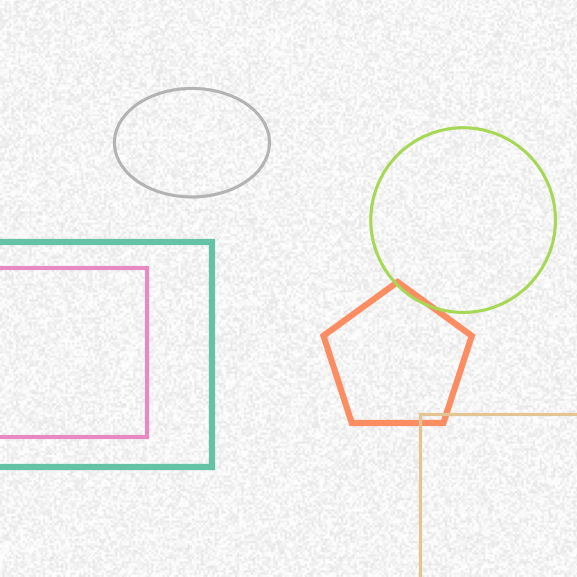[{"shape": "square", "thickness": 3, "radius": 0.97, "center": [0.173, 0.385]}, {"shape": "pentagon", "thickness": 3, "radius": 0.68, "center": [0.689, 0.376]}, {"shape": "square", "thickness": 2, "radius": 0.73, "center": [0.109, 0.389]}, {"shape": "circle", "thickness": 1.5, "radius": 0.8, "center": [0.802, 0.618]}, {"shape": "square", "thickness": 1.5, "radius": 0.73, "center": [0.873, 0.137]}, {"shape": "oval", "thickness": 1.5, "radius": 0.67, "center": [0.332, 0.752]}]